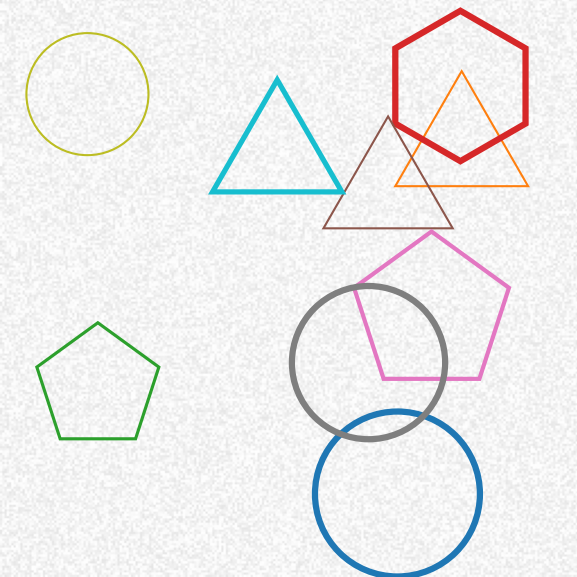[{"shape": "circle", "thickness": 3, "radius": 0.71, "center": [0.688, 0.144]}, {"shape": "triangle", "thickness": 1, "radius": 0.66, "center": [0.799, 0.743]}, {"shape": "pentagon", "thickness": 1.5, "radius": 0.56, "center": [0.169, 0.329]}, {"shape": "hexagon", "thickness": 3, "radius": 0.65, "center": [0.797, 0.85]}, {"shape": "triangle", "thickness": 1, "radius": 0.65, "center": [0.672, 0.668]}, {"shape": "pentagon", "thickness": 2, "radius": 0.71, "center": [0.747, 0.457]}, {"shape": "circle", "thickness": 3, "radius": 0.66, "center": [0.638, 0.371]}, {"shape": "circle", "thickness": 1, "radius": 0.53, "center": [0.151, 0.836]}, {"shape": "triangle", "thickness": 2.5, "radius": 0.65, "center": [0.48, 0.732]}]